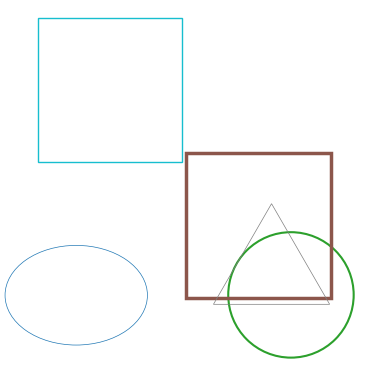[{"shape": "oval", "thickness": 0.5, "radius": 0.92, "center": [0.198, 0.233]}, {"shape": "circle", "thickness": 1.5, "radius": 0.81, "center": [0.756, 0.234]}, {"shape": "square", "thickness": 2.5, "radius": 0.94, "center": [0.672, 0.415]}, {"shape": "triangle", "thickness": 0.5, "radius": 0.87, "center": [0.705, 0.297]}, {"shape": "square", "thickness": 1, "radius": 0.94, "center": [0.285, 0.767]}]